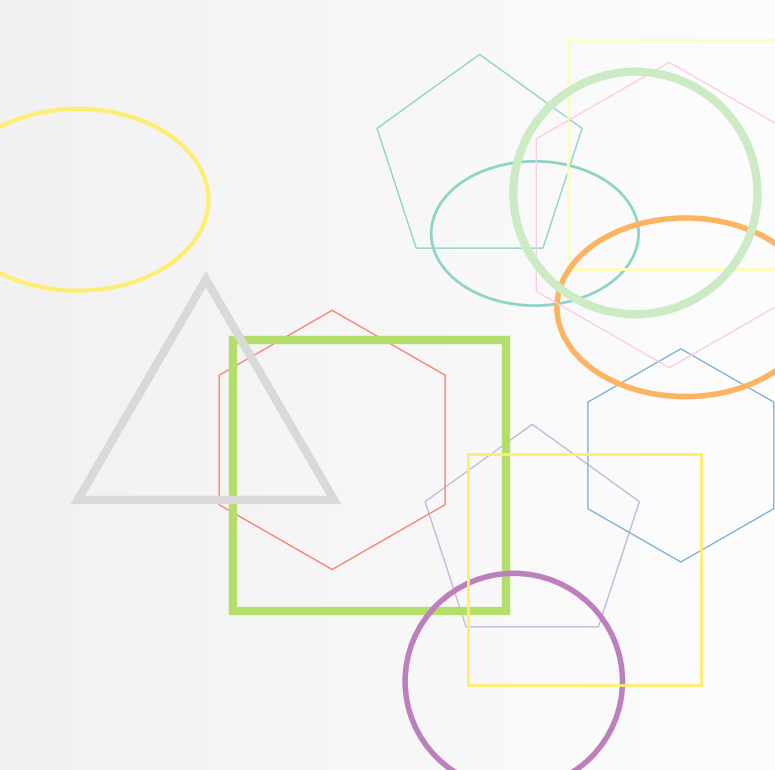[{"shape": "pentagon", "thickness": 0.5, "radius": 0.7, "center": [0.619, 0.79]}, {"shape": "oval", "thickness": 1, "radius": 0.67, "center": [0.69, 0.697]}, {"shape": "square", "thickness": 1, "radius": 0.74, "center": [0.881, 0.799]}, {"shape": "pentagon", "thickness": 0.5, "radius": 0.73, "center": [0.687, 0.304]}, {"shape": "hexagon", "thickness": 0.5, "radius": 0.84, "center": [0.429, 0.429]}, {"shape": "hexagon", "thickness": 0.5, "radius": 0.69, "center": [0.878, 0.409]}, {"shape": "oval", "thickness": 2, "radius": 0.83, "center": [0.884, 0.601]}, {"shape": "square", "thickness": 3, "radius": 0.88, "center": [0.477, 0.383]}, {"shape": "hexagon", "thickness": 0.5, "radius": 0.99, "center": [0.864, 0.721]}, {"shape": "triangle", "thickness": 3, "radius": 0.96, "center": [0.266, 0.446]}, {"shape": "circle", "thickness": 2, "radius": 0.7, "center": [0.663, 0.115]}, {"shape": "circle", "thickness": 3, "radius": 0.79, "center": [0.82, 0.749]}, {"shape": "oval", "thickness": 1.5, "radius": 0.84, "center": [0.1, 0.741]}, {"shape": "square", "thickness": 1, "radius": 0.75, "center": [0.754, 0.26]}]